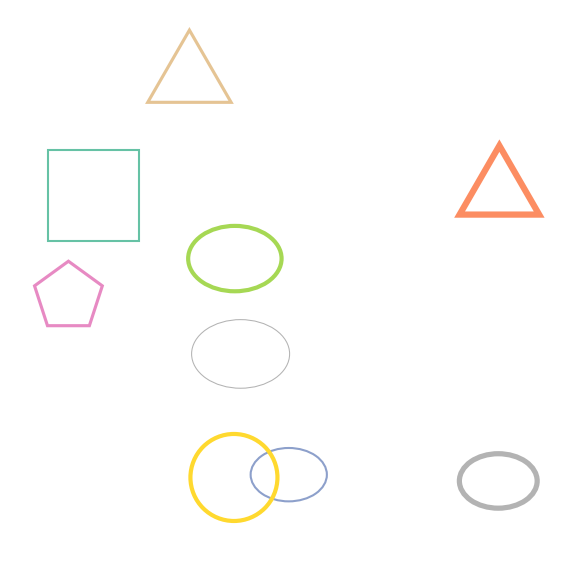[{"shape": "square", "thickness": 1, "radius": 0.39, "center": [0.162, 0.661]}, {"shape": "triangle", "thickness": 3, "radius": 0.4, "center": [0.865, 0.667]}, {"shape": "oval", "thickness": 1, "radius": 0.33, "center": [0.5, 0.177]}, {"shape": "pentagon", "thickness": 1.5, "radius": 0.31, "center": [0.118, 0.485]}, {"shape": "oval", "thickness": 2, "radius": 0.4, "center": [0.407, 0.551]}, {"shape": "circle", "thickness": 2, "radius": 0.38, "center": [0.405, 0.172]}, {"shape": "triangle", "thickness": 1.5, "radius": 0.42, "center": [0.328, 0.864]}, {"shape": "oval", "thickness": 0.5, "radius": 0.42, "center": [0.417, 0.386]}, {"shape": "oval", "thickness": 2.5, "radius": 0.34, "center": [0.863, 0.166]}]